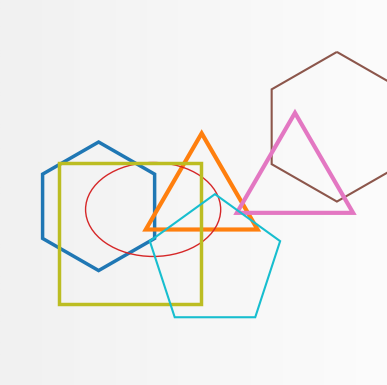[{"shape": "hexagon", "thickness": 2.5, "radius": 0.83, "center": [0.254, 0.464]}, {"shape": "triangle", "thickness": 3, "radius": 0.83, "center": [0.52, 0.487]}, {"shape": "oval", "thickness": 1, "radius": 0.87, "center": [0.395, 0.456]}, {"shape": "hexagon", "thickness": 1.5, "radius": 0.97, "center": [0.869, 0.671]}, {"shape": "triangle", "thickness": 3, "radius": 0.87, "center": [0.761, 0.534]}, {"shape": "square", "thickness": 2.5, "radius": 0.92, "center": [0.334, 0.393]}, {"shape": "pentagon", "thickness": 1.5, "radius": 0.88, "center": [0.555, 0.319]}]